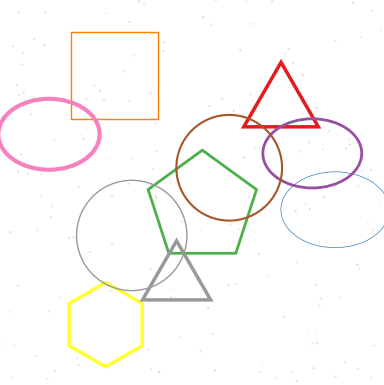[{"shape": "triangle", "thickness": 2.5, "radius": 0.56, "center": [0.73, 0.726]}, {"shape": "oval", "thickness": 0.5, "radius": 0.7, "center": [0.87, 0.455]}, {"shape": "pentagon", "thickness": 2, "radius": 0.74, "center": [0.526, 0.462]}, {"shape": "oval", "thickness": 2, "radius": 0.64, "center": [0.811, 0.602]}, {"shape": "square", "thickness": 1, "radius": 0.57, "center": [0.298, 0.804]}, {"shape": "hexagon", "thickness": 2.5, "radius": 0.55, "center": [0.275, 0.157]}, {"shape": "circle", "thickness": 1.5, "radius": 0.69, "center": [0.595, 0.564]}, {"shape": "oval", "thickness": 3, "radius": 0.66, "center": [0.127, 0.651]}, {"shape": "triangle", "thickness": 2.5, "radius": 0.51, "center": [0.459, 0.272]}, {"shape": "circle", "thickness": 1, "radius": 0.72, "center": [0.342, 0.388]}]